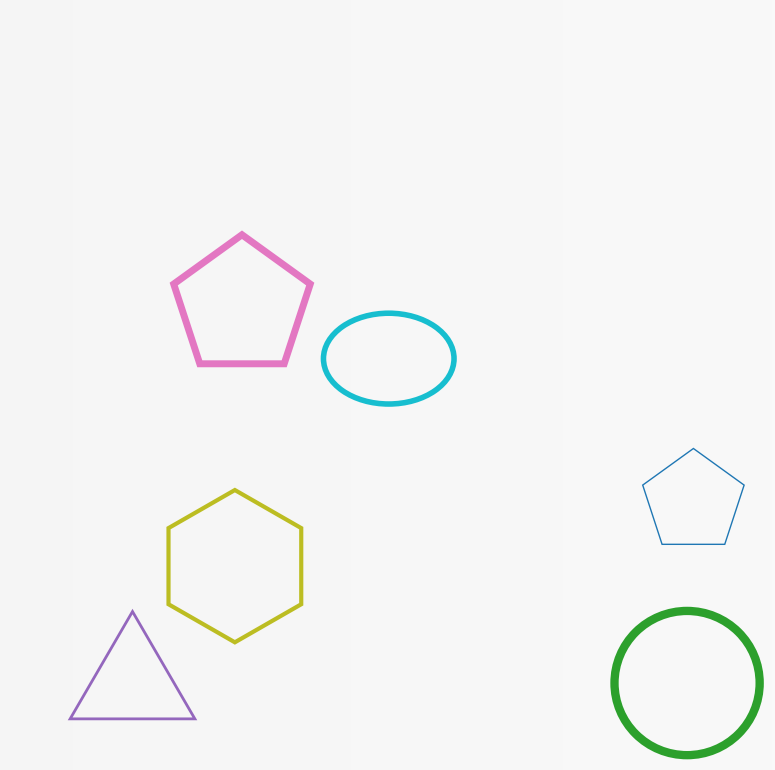[{"shape": "pentagon", "thickness": 0.5, "radius": 0.34, "center": [0.895, 0.349]}, {"shape": "circle", "thickness": 3, "radius": 0.47, "center": [0.887, 0.113]}, {"shape": "triangle", "thickness": 1, "radius": 0.46, "center": [0.171, 0.113]}, {"shape": "pentagon", "thickness": 2.5, "radius": 0.46, "center": [0.312, 0.602]}, {"shape": "hexagon", "thickness": 1.5, "radius": 0.49, "center": [0.303, 0.265]}, {"shape": "oval", "thickness": 2, "radius": 0.42, "center": [0.502, 0.534]}]